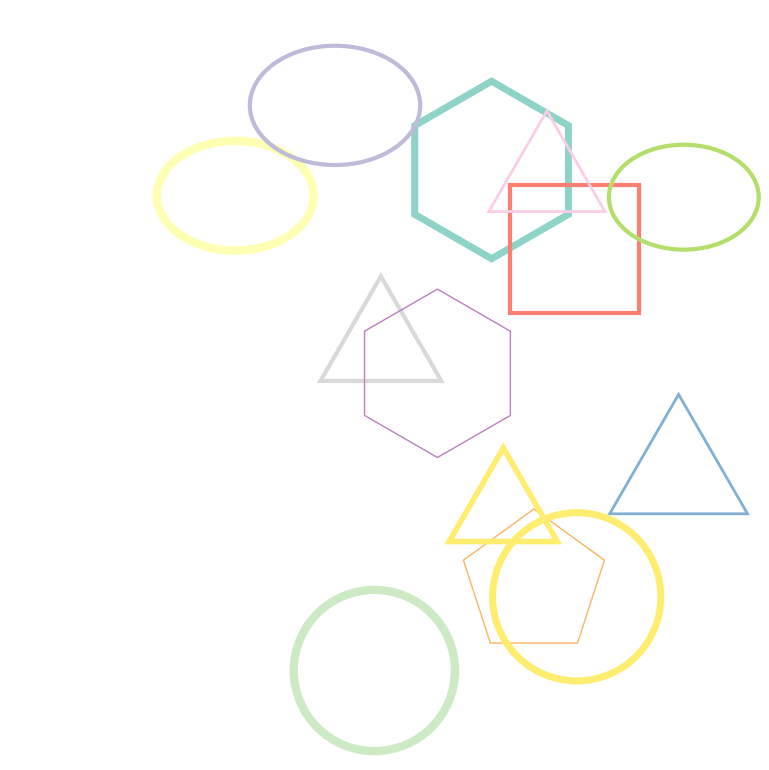[{"shape": "hexagon", "thickness": 2.5, "radius": 0.58, "center": [0.638, 0.779]}, {"shape": "oval", "thickness": 3, "radius": 0.51, "center": [0.305, 0.746]}, {"shape": "oval", "thickness": 1.5, "radius": 0.55, "center": [0.435, 0.863]}, {"shape": "square", "thickness": 1.5, "radius": 0.42, "center": [0.746, 0.677]}, {"shape": "triangle", "thickness": 1, "radius": 0.52, "center": [0.881, 0.384]}, {"shape": "pentagon", "thickness": 0.5, "radius": 0.48, "center": [0.693, 0.243]}, {"shape": "oval", "thickness": 1.5, "radius": 0.49, "center": [0.888, 0.744]}, {"shape": "triangle", "thickness": 1, "radius": 0.44, "center": [0.71, 0.769]}, {"shape": "triangle", "thickness": 1.5, "radius": 0.45, "center": [0.495, 0.551]}, {"shape": "hexagon", "thickness": 0.5, "radius": 0.55, "center": [0.568, 0.515]}, {"shape": "circle", "thickness": 3, "radius": 0.52, "center": [0.486, 0.129]}, {"shape": "triangle", "thickness": 2, "radius": 0.41, "center": [0.654, 0.337]}, {"shape": "circle", "thickness": 2.5, "radius": 0.55, "center": [0.749, 0.225]}]